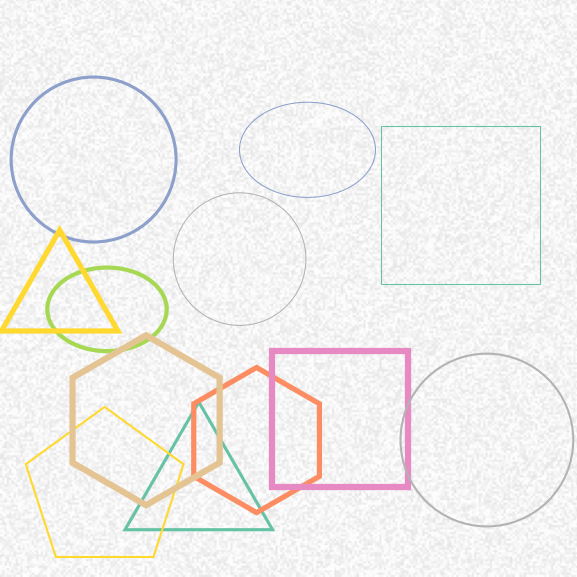[{"shape": "square", "thickness": 0.5, "radius": 0.69, "center": [0.798, 0.644]}, {"shape": "triangle", "thickness": 1.5, "radius": 0.74, "center": [0.344, 0.156]}, {"shape": "hexagon", "thickness": 2.5, "radius": 0.63, "center": [0.444, 0.237]}, {"shape": "circle", "thickness": 1.5, "radius": 0.71, "center": [0.162, 0.723]}, {"shape": "oval", "thickness": 0.5, "radius": 0.59, "center": [0.532, 0.74]}, {"shape": "square", "thickness": 3, "radius": 0.59, "center": [0.588, 0.274]}, {"shape": "oval", "thickness": 2, "radius": 0.52, "center": [0.185, 0.464]}, {"shape": "triangle", "thickness": 2.5, "radius": 0.58, "center": [0.103, 0.484]}, {"shape": "pentagon", "thickness": 1, "radius": 0.72, "center": [0.181, 0.151]}, {"shape": "hexagon", "thickness": 3, "radius": 0.74, "center": [0.253, 0.271]}, {"shape": "circle", "thickness": 1, "radius": 0.75, "center": [0.843, 0.237]}, {"shape": "circle", "thickness": 0.5, "radius": 0.57, "center": [0.415, 0.55]}]